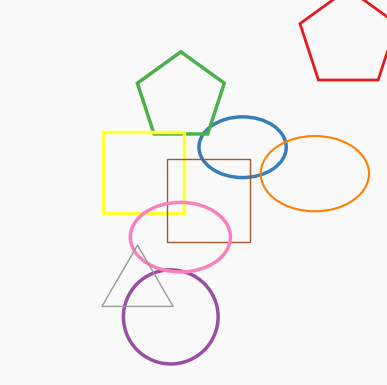[{"shape": "pentagon", "thickness": 2, "radius": 0.66, "center": [0.899, 0.898]}, {"shape": "oval", "thickness": 2.5, "radius": 0.56, "center": [0.626, 0.618]}, {"shape": "pentagon", "thickness": 2.5, "radius": 0.59, "center": [0.467, 0.748]}, {"shape": "circle", "thickness": 2.5, "radius": 0.61, "center": [0.441, 0.177]}, {"shape": "oval", "thickness": 1.5, "radius": 0.7, "center": [0.813, 0.549]}, {"shape": "square", "thickness": 2.5, "radius": 0.52, "center": [0.37, 0.552]}, {"shape": "square", "thickness": 1, "radius": 0.54, "center": [0.538, 0.479]}, {"shape": "oval", "thickness": 2.5, "radius": 0.65, "center": [0.466, 0.384]}, {"shape": "triangle", "thickness": 1, "radius": 0.53, "center": [0.355, 0.257]}]